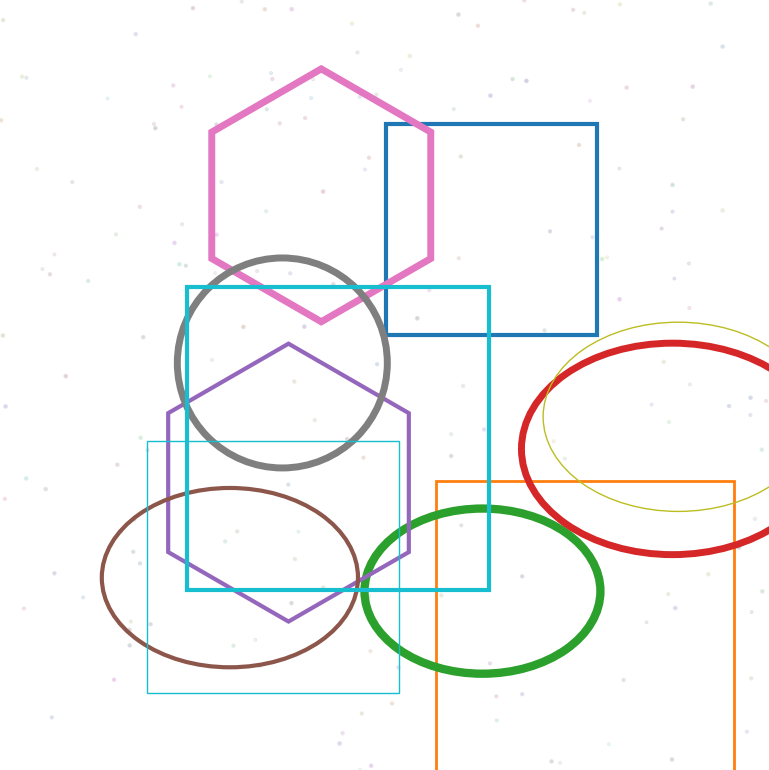[{"shape": "square", "thickness": 1.5, "radius": 0.69, "center": [0.638, 0.702]}, {"shape": "square", "thickness": 1, "radius": 0.97, "center": [0.759, 0.182]}, {"shape": "oval", "thickness": 3, "radius": 0.77, "center": [0.627, 0.232]}, {"shape": "oval", "thickness": 2.5, "radius": 0.98, "center": [0.873, 0.417]}, {"shape": "hexagon", "thickness": 1.5, "radius": 0.9, "center": [0.375, 0.373]}, {"shape": "oval", "thickness": 1.5, "radius": 0.83, "center": [0.299, 0.25]}, {"shape": "hexagon", "thickness": 2.5, "radius": 0.82, "center": [0.417, 0.746]}, {"shape": "circle", "thickness": 2.5, "radius": 0.68, "center": [0.367, 0.529]}, {"shape": "oval", "thickness": 0.5, "radius": 0.88, "center": [0.881, 0.459]}, {"shape": "square", "thickness": 0.5, "radius": 0.82, "center": [0.355, 0.263]}, {"shape": "square", "thickness": 1.5, "radius": 0.98, "center": [0.439, 0.43]}]